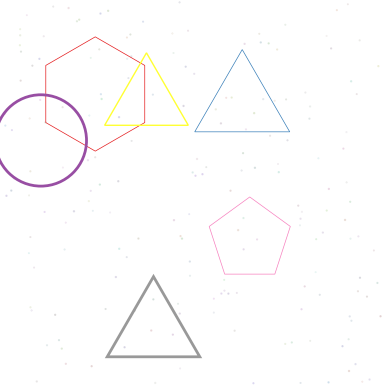[{"shape": "hexagon", "thickness": 0.5, "radius": 0.74, "center": [0.247, 0.756]}, {"shape": "triangle", "thickness": 0.5, "radius": 0.71, "center": [0.629, 0.729]}, {"shape": "circle", "thickness": 2, "radius": 0.59, "center": [0.106, 0.635]}, {"shape": "triangle", "thickness": 1, "radius": 0.63, "center": [0.38, 0.737]}, {"shape": "pentagon", "thickness": 0.5, "radius": 0.55, "center": [0.649, 0.378]}, {"shape": "triangle", "thickness": 2, "radius": 0.69, "center": [0.399, 0.143]}]